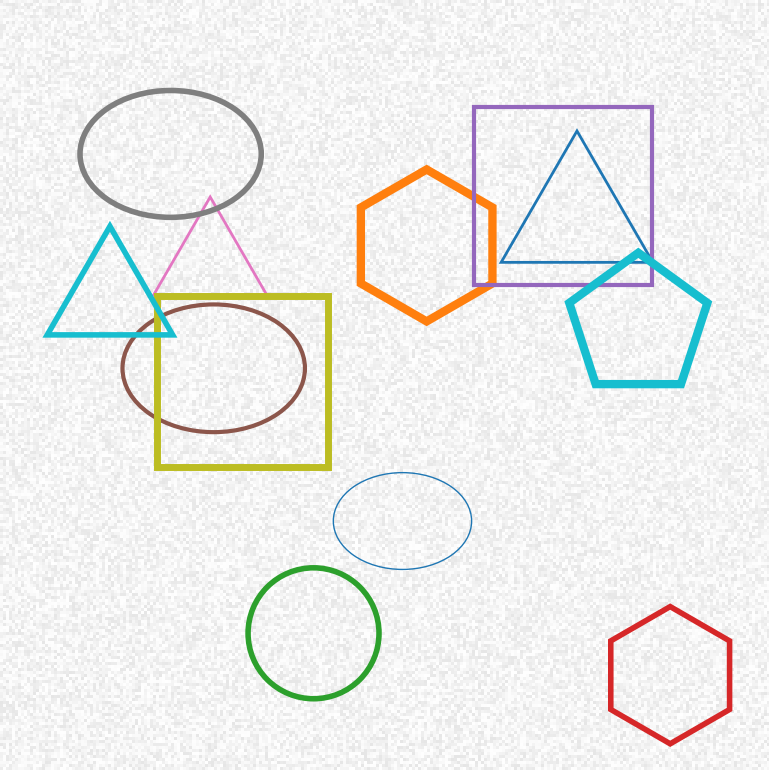[{"shape": "triangle", "thickness": 1, "radius": 0.57, "center": [0.749, 0.716]}, {"shape": "oval", "thickness": 0.5, "radius": 0.45, "center": [0.523, 0.323]}, {"shape": "hexagon", "thickness": 3, "radius": 0.49, "center": [0.554, 0.681]}, {"shape": "circle", "thickness": 2, "radius": 0.43, "center": [0.407, 0.178]}, {"shape": "hexagon", "thickness": 2, "radius": 0.45, "center": [0.87, 0.123]}, {"shape": "square", "thickness": 1.5, "radius": 0.58, "center": [0.732, 0.746]}, {"shape": "oval", "thickness": 1.5, "radius": 0.59, "center": [0.278, 0.522]}, {"shape": "triangle", "thickness": 1, "radius": 0.42, "center": [0.273, 0.659]}, {"shape": "oval", "thickness": 2, "radius": 0.59, "center": [0.222, 0.8]}, {"shape": "square", "thickness": 2.5, "radius": 0.56, "center": [0.315, 0.505]}, {"shape": "pentagon", "thickness": 3, "radius": 0.47, "center": [0.829, 0.577]}, {"shape": "triangle", "thickness": 2, "radius": 0.47, "center": [0.143, 0.612]}]